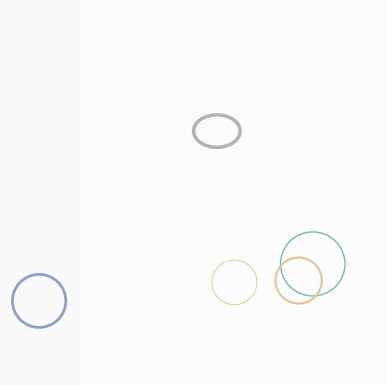[{"shape": "circle", "thickness": 1, "radius": 0.42, "center": [0.807, 0.314]}, {"shape": "circle", "thickness": 2, "radius": 0.34, "center": [0.101, 0.218]}, {"shape": "circle", "thickness": 0.5, "radius": 0.29, "center": [0.605, 0.267]}, {"shape": "circle", "thickness": 1.5, "radius": 0.3, "center": [0.771, 0.271]}, {"shape": "oval", "thickness": 2.5, "radius": 0.3, "center": [0.56, 0.659]}]